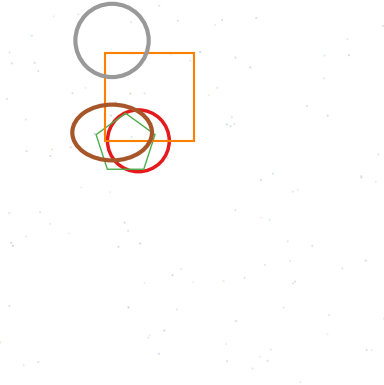[{"shape": "circle", "thickness": 2.5, "radius": 0.4, "center": [0.359, 0.634]}, {"shape": "pentagon", "thickness": 1, "radius": 0.4, "center": [0.326, 0.625]}, {"shape": "square", "thickness": 1.5, "radius": 0.57, "center": [0.388, 0.748]}, {"shape": "oval", "thickness": 3, "radius": 0.52, "center": [0.291, 0.656]}, {"shape": "circle", "thickness": 3, "radius": 0.48, "center": [0.291, 0.895]}]